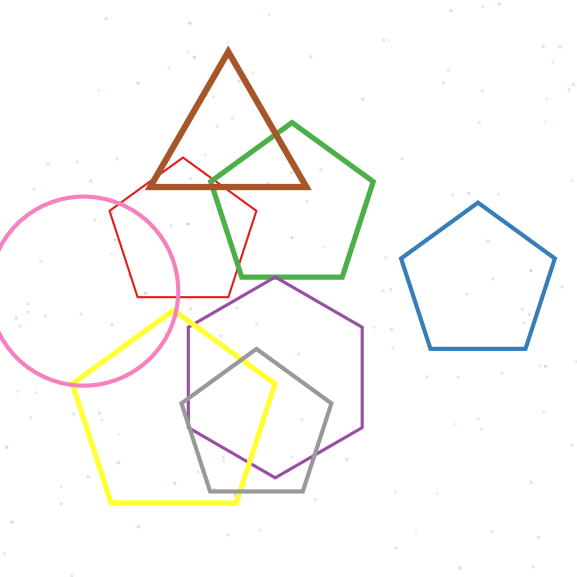[{"shape": "pentagon", "thickness": 1, "radius": 0.67, "center": [0.317, 0.593]}, {"shape": "pentagon", "thickness": 2, "radius": 0.7, "center": [0.828, 0.508]}, {"shape": "pentagon", "thickness": 2.5, "radius": 0.74, "center": [0.506, 0.639]}, {"shape": "hexagon", "thickness": 1.5, "radius": 0.87, "center": [0.477, 0.346]}, {"shape": "pentagon", "thickness": 2.5, "radius": 0.92, "center": [0.301, 0.277]}, {"shape": "triangle", "thickness": 3, "radius": 0.78, "center": [0.395, 0.753]}, {"shape": "circle", "thickness": 2, "radius": 0.82, "center": [0.145, 0.495]}, {"shape": "pentagon", "thickness": 2, "radius": 0.68, "center": [0.444, 0.258]}]